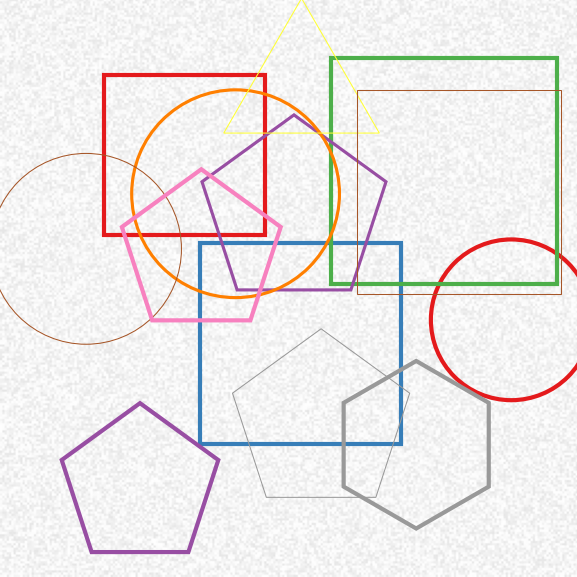[{"shape": "circle", "thickness": 2, "radius": 0.7, "center": [0.885, 0.445]}, {"shape": "square", "thickness": 2, "radius": 0.69, "center": [0.32, 0.731]}, {"shape": "square", "thickness": 2, "radius": 0.87, "center": [0.52, 0.404]}, {"shape": "square", "thickness": 2, "radius": 0.98, "center": [0.769, 0.703]}, {"shape": "pentagon", "thickness": 1.5, "radius": 0.84, "center": [0.509, 0.633]}, {"shape": "pentagon", "thickness": 2, "radius": 0.71, "center": [0.242, 0.159]}, {"shape": "circle", "thickness": 1.5, "radius": 0.9, "center": [0.408, 0.664]}, {"shape": "triangle", "thickness": 0.5, "radius": 0.78, "center": [0.522, 0.846]}, {"shape": "circle", "thickness": 0.5, "radius": 0.83, "center": [0.149, 0.568]}, {"shape": "square", "thickness": 0.5, "radius": 0.88, "center": [0.795, 0.666]}, {"shape": "pentagon", "thickness": 2, "radius": 0.72, "center": [0.349, 0.561]}, {"shape": "hexagon", "thickness": 2, "radius": 0.73, "center": [0.721, 0.229]}, {"shape": "pentagon", "thickness": 0.5, "radius": 0.81, "center": [0.556, 0.268]}]